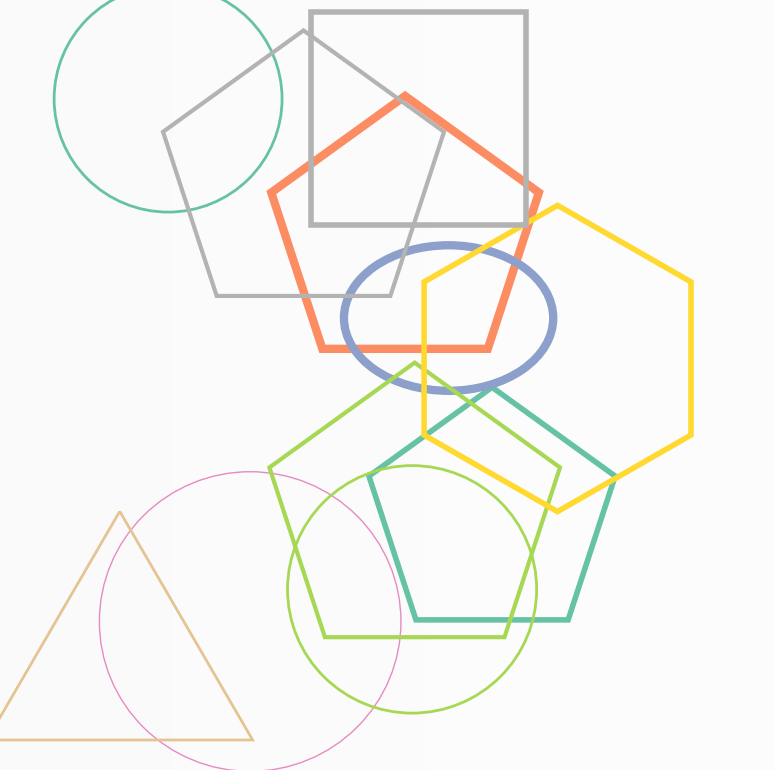[{"shape": "circle", "thickness": 1, "radius": 0.74, "center": [0.217, 0.872]}, {"shape": "pentagon", "thickness": 2, "radius": 0.84, "center": [0.635, 0.33]}, {"shape": "pentagon", "thickness": 3, "radius": 0.91, "center": [0.523, 0.694]}, {"shape": "oval", "thickness": 3, "radius": 0.68, "center": [0.579, 0.587]}, {"shape": "circle", "thickness": 0.5, "radius": 0.97, "center": [0.323, 0.193]}, {"shape": "circle", "thickness": 1, "radius": 0.8, "center": [0.532, 0.235]}, {"shape": "pentagon", "thickness": 1.5, "radius": 0.99, "center": [0.535, 0.332]}, {"shape": "hexagon", "thickness": 2, "radius": 0.99, "center": [0.719, 0.534]}, {"shape": "triangle", "thickness": 1, "radius": 0.99, "center": [0.155, 0.138]}, {"shape": "square", "thickness": 2, "radius": 0.69, "center": [0.54, 0.846]}, {"shape": "pentagon", "thickness": 1.5, "radius": 0.95, "center": [0.392, 0.77]}]